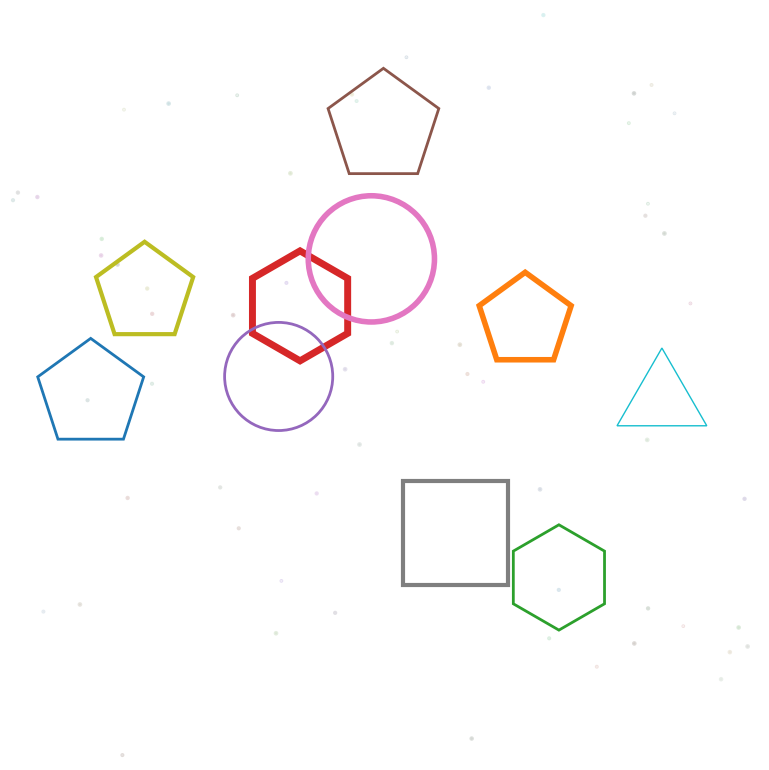[{"shape": "pentagon", "thickness": 1, "radius": 0.36, "center": [0.118, 0.488]}, {"shape": "pentagon", "thickness": 2, "radius": 0.31, "center": [0.682, 0.584]}, {"shape": "hexagon", "thickness": 1, "radius": 0.34, "center": [0.726, 0.25]}, {"shape": "hexagon", "thickness": 2.5, "radius": 0.36, "center": [0.39, 0.603]}, {"shape": "circle", "thickness": 1, "radius": 0.35, "center": [0.362, 0.511]}, {"shape": "pentagon", "thickness": 1, "radius": 0.38, "center": [0.498, 0.836]}, {"shape": "circle", "thickness": 2, "radius": 0.41, "center": [0.482, 0.664]}, {"shape": "square", "thickness": 1.5, "radius": 0.34, "center": [0.592, 0.308]}, {"shape": "pentagon", "thickness": 1.5, "radius": 0.33, "center": [0.188, 0.62]}, {"shape": "triangle", "thickness": 0.5, "radius": 0.34, "center": [0.86, 0.481]}]